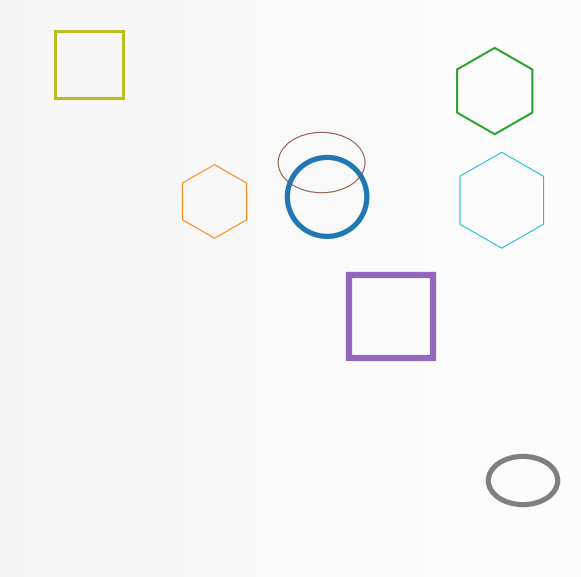[{"shape": "circle", "thickness": 2.5, "radius": 0.34, "center": [0.563, 0.658]}, {"shape": "hexagon", "thickness": 0.5, "radius": 0.32, "center": [0.369, 0.65]}, {"shape": "hexagon", "thickness": 1, "radius": 0.37, "center": [0.851, 0.841]}, {"shape": "square", "thickness": 3, "radius": 0.36, "center": [0.673, 0.451]}, {"shape": "oval", "thickness": 0.5, "radius": 0.37, "center": [0.553, 0.718]}, {"shape": "oval", "thickness": 2.5, "radius": 0.3, "center": [0.9, 0.167]}, {"shape": "square", "thickness": 1.5, "radius": 0.29, "center": [0.153, 0.887]}, {"shape": "hexagon", "thickness": 0.5, "radius": 0.42, "center": [0.863, 0.652]}]